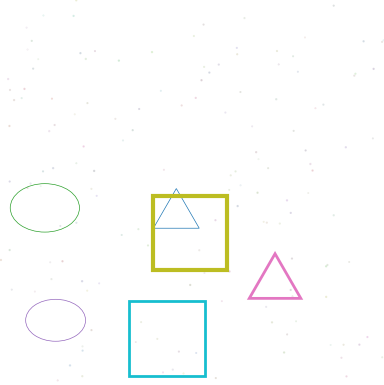[{"shape": "triangle", "thickness": 0.5, "radius": 0.34, "center": [0.458, 0.442]}, {"shape": "oval", "thickness": 0.5, "radius": 0.45, "center": [0.116, 0.46]}, {"shape": "oval", "thickness": 0.5, "radius": 0.39, "center": [0.144, 0.168]}, {"shape": "triangle", "thickness": 2, "radius": 0.39, "center": [0.714, 0.264]}, {"shape": "square", "thickness": 3, "radius": 0.48, "center": [0.493, 0.395]}, {"shape": "square", "thickness": 2, "radius": 0.49, "center": [0.434, 0.12]}]